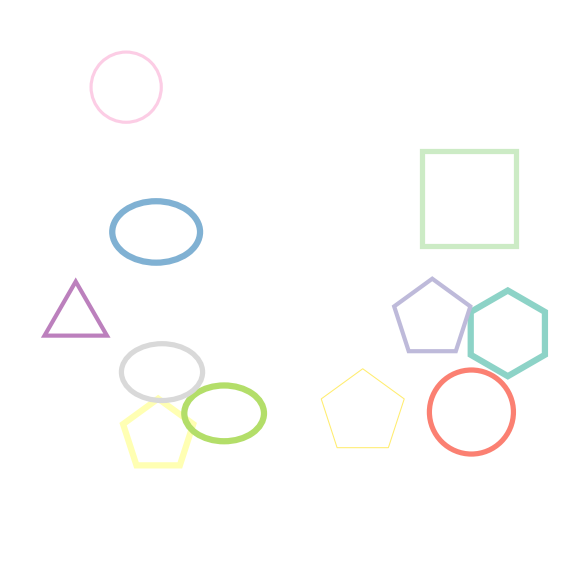[{"shape": "hexagon", "thickness": 3, "radius": 0.37, "center": [0.879, 0.422]}, {"shape": "pentagon", "thickness": 3, "radius": 0.32, "center": [0.274, 0.245]}, {"shape": "pentagon", "thickness": 2, "radius": 0.35, "center": [0.748, 0.447]}, {"shape": "circle", "thickness": 2.5, "radius": 0.36, "center": [0.816, 0.286]}, {"shape": "oval", "thickness": 3, "radius": 0.38, "center": [0.27, 0.597]}, {"shape": "oval", "thickness": 3, "radius": 0.34, "center": [0.388, 0.283]}, {"shape": "circle", "thickness": 1.5, "radius": 0.3, "center": [0.218, 0.848]}, {"shape": "oval", "thickness": 2.5, "radius": 0.35, "center": [0.281, 0.355]}, {"shape": "triangle", "thickness": 2, "radius": 0.31, "center": [0.131, 0.449]}, {"shape": "square", "thickness": 2.5, "radius": 0.41, "center": [0.812, 0.655]}, {"shape": "pentagon", "thickness": 0.5, "radius": 0.38, "center": [0.628, 0.285]}]